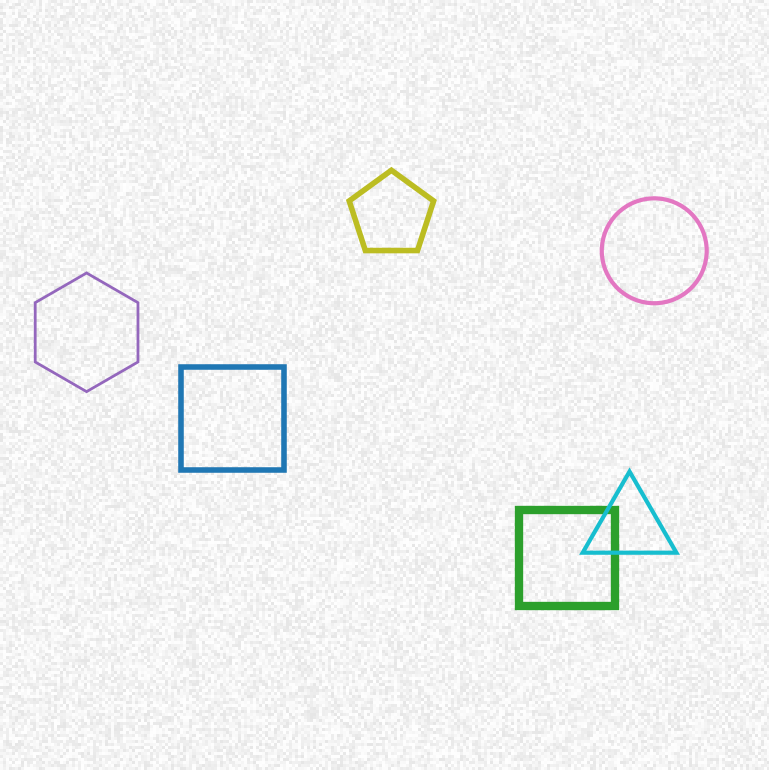[{"shape": "square", "thickness": 2, "radius": 0.34, "center": [0.302, 0.457]}, {"shape": "square", "thickness": 3, "radius": 0.31, "center": [0.736, 0.275]}, {"shape": "hexagon", "thickness": 1, "radius": 0.39, "center": [0.112, 0.568]}, {"shape": "circle", "thickness": 1.5, "radius": 0.34, "center": [0.85, 0.674]}, {"shape": "pentagon", "thickness": 2, "radius": 0.29, "center": [0.508, 0.721]}, {"shape": "triangle", "thickness": 1.5, "radius": 0.35, "center": [0.818, 0.317]}]